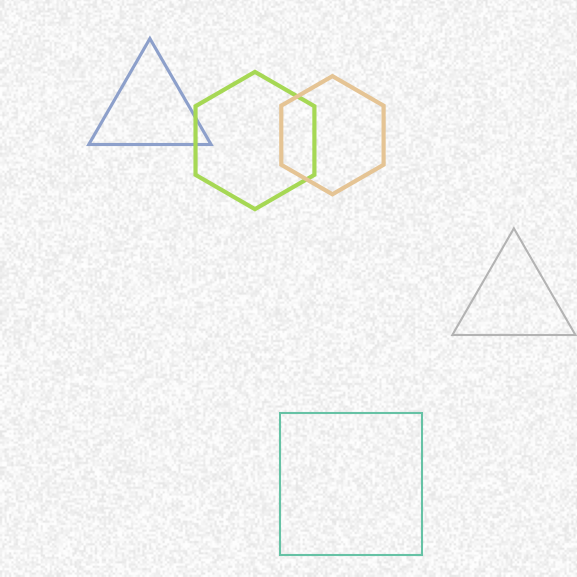[{"shape": "square", "thickness": 1, "radius": 0.62, "center": [0.608, 0.162]}, {"shape": "triangle", "thickness": 1.5, "radius": 0.61, "center": [0.26, 0.81]}, {"shape": "hexagon", "thickness": 2, "radius": 0.59, "center": [0.441, 0.756]}, {"shape": "hexagon", "thickness": 2, "radius": 0.51, "center": [0.576, 0.765]}, {"shape": "triangle", "thickness": 1, "radius": 0.62, "center": [0.89, 0.481]}]